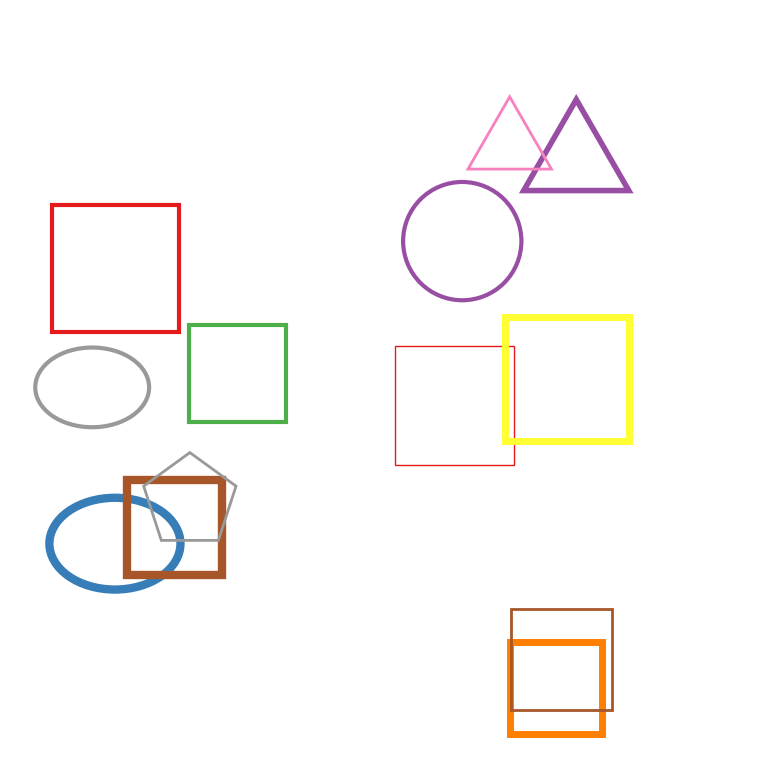[{"shape": "square", "thickness": 1.5, "radius": 0.41, "center": [0.15, 0.651]}, {"shape": "square", "thickness": 0.5, "radius": 0.39, "center": [0.59, 0.473]}, {"shape": "oval", "thickness": 3, "radius": 0.43, "center": [0.149, 0.294]}, {"shape": "square", "thickness": 1.5, "radius": 0.31, "center": [0.308, 0.515]}, {"shape": "triangle", "thickness": 2, "radius": 0.39, "center": [0.748, 0.792]}, {"shape": "circle", "thickness": 1.5, "radius": 0.38, "center": [0.6, 0.687]}, {"shape": "square", "thickness": 2.5, "radius": 0.3, "center": [0.722, 0.106]}, {"shape": "square", "thickness": 2.5, "radius": 0.4, "center": [0.737, 0.508]}, {"shape": "square", "thickness": 1, "radius": 0.33, "center": [0.729, 0.144]}, {"shape": "square", "thickness": 3, "radius": 0.31, "center": [0.227, 0.315]}, {"shape": "triangle", "thickness": 1, "radius": 0.31, "center": [0.662, 0.812]}, {"shape": "pentagon", "thickness": 1, "radius": 0.32, "center": [0.247, 0.349]}, {"shape": "oval", "thickness": 1.5, "radius": 0.37, "center": [0.12, 0.497]}]